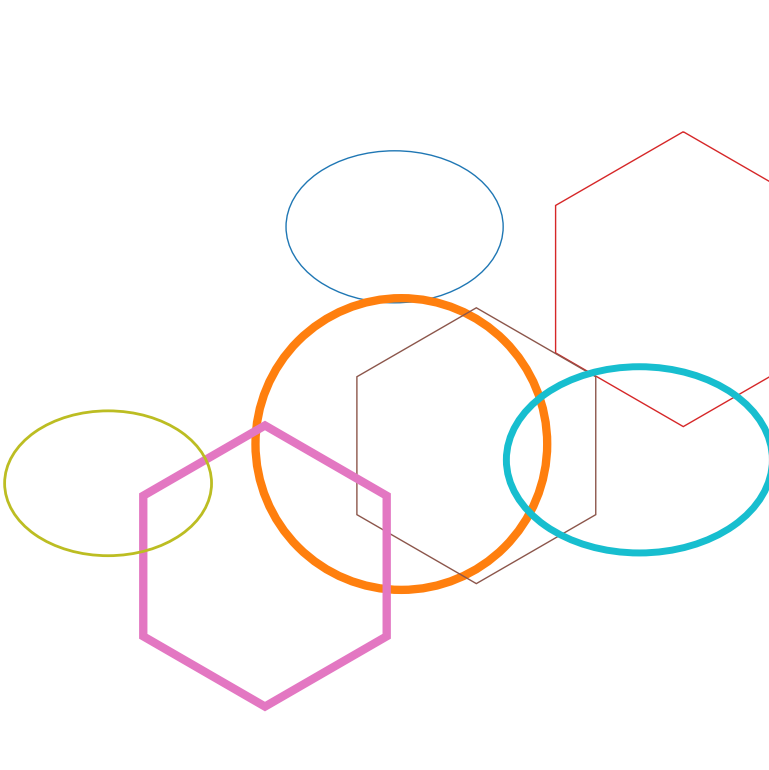[{"shape": "oval", "thickness": 0.5, "radius": 0.7, "center": [0.512, 0.705]}, {"shape": "circle", "thickness": 3, "radius": 0.95, "center": [0.521, 0.423]}, {"shape": "hexagon", "thickness": 0.5, "radius": 0.96, "center": [0.887, 0.637]}, {"shape": "hexagon", "thickness": 0.5, "radius": 0.9, "center": [0.619, 0.421]}, {"shape": "hexagon", "thickness": 3, "radius": 0.91, "center": [0.344, 0.265]}, {"shape": "oval", "thickness": 1, "radius": 0.67, "center": [0.14, 0.372]}, {"shape": "oval", "thickness": 2.5, "radius": 0.86, "center": [0.83, 0.403]}]